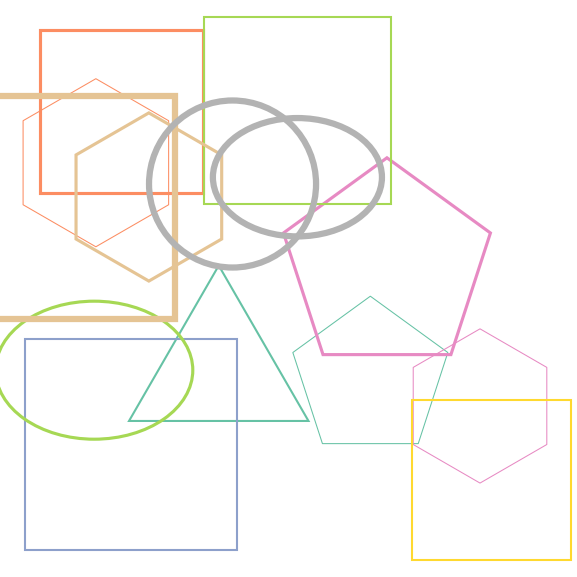[{"shape": "triangle", "thickness": 1, "radius": 0.9, "center": [0.379, 0.36]}, {"shape": "pentagon", "thickness": 0.5, "radius": 0.71, "center": [0.641, 0.345]}, {"shape": "square", "thickness": 1.5, "radius": 0.71, "center": [0.211, 0.805]}, {"shape": "hexagon", "thickness": 0.5, "radius": 0.73, "center": [0.166, 0.717]}, {"shape": "square", "thickness": 1, "radius": 0.92, "center": [0.227, 0.229]}, {"shape": "hexagon", "thickness": 0.5, "radius": 0.67, "center": [0.831, 0.296]}, {"shape": "pentagon", "thickness": 1.5, "radius": 0.94, "center": [0.67, 0.538]}, {"shape": "oval", "thickness": 1.5, "radius": 0.85, "center": [0.163, 0.358]}, {"shape": "square", "thickness": 1, "radius": 0.81, "center": [0.516, 0.808]}, {"shape": "square", "thickness": 1, "radius": 0.69, "center": [0.851, 0.168]}, {"shape": "hexagon", "thickness": 1.5, "radius": 0.73, "center": [0.258, 0.658]}, {"shape": "square", "thickness": 3, "radius": 0.97, "center": [0.11, 0.64]}, {"shape": "circle", "thickness": 3, "radius": 0.72, "center": [0.403, 0.681]}, {"shape": "oval", "thickness": 3, "radius": 0.73, "center": [0.515, 0.692]}]